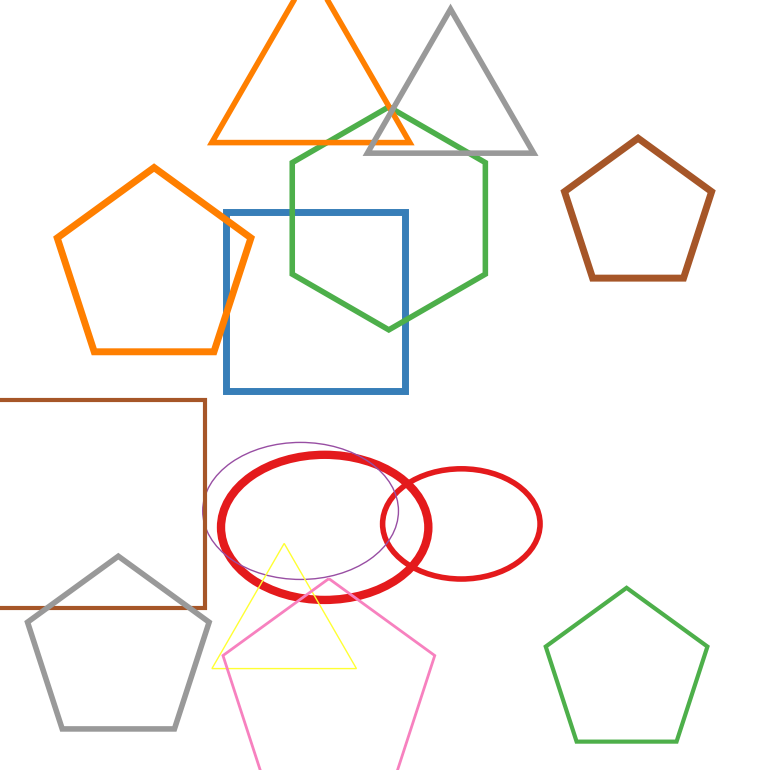[{"shape": "oval", "thickness": 3, "radius": 0.67, "center": [0.422, 0.315]}, {"shape": "oval", "thickness": 2, "radius": 0.51, "center": [0.599, 0.32]}, {"shape": "square", "thickness": 2.5, "radius": 0.58, "center": [0.41, 0.608]}, {"shape": "hexagon", "thickness": 2, "radius": 0.72, "center": [0.505, 0.716]}, {"shape": "pentagon", "thickness": 1.5, "radius": 0.55, "center": [0.814, 0.126]}, {"shape": "oval", "thickness": 0.5, "radius": 0.64, "center": [0.39, 0.336]}, {"shape": "pentagon", "thickness": 2.5, "radius": 0.66, "center": [0.2, 0.65]}, {"shape": "triangle", "thickness": 2, "radius": 0.74, "center": [0.404, 0.889]}, {"shape": "triangle", "thickness": 0.5, "radius": 0.54, "center": [0.369, 0.186]}, {"shape": "square", "thickness": 1.5, "radius": 0.67, "center": [0.132, 0.346]}, {"shape": "pentagon", "thickness": 2.5, "radius": 0.5, "center": [0.829, 0.72]}, {"shape": "pentagon", "thickness": 1, "radius": 0.72, "center": [0.427, 0.104]}, {"shape": "triangle", "thickness": 2, "radius": 0.62, "center": [0.585, 0.863]}, {"shape": "pentagon", "thickness": 2, "radius": 0.62, "center": [0.154, 0.154]}]